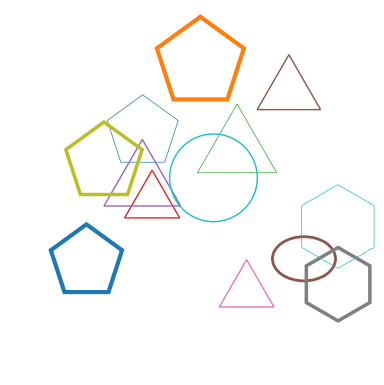[{"shape": "pentagon", "thickness": 3, "radius": 0.49, "center": [0.225, 0.32]}, {"shape": "pentagon", "thickness": 0.5, "radius": 0.48, "center": [0.371, 0.657]}, {"shape": "pentagon", "thickness": 3, "radius": 0.59, "center": [0.521, 0.838]}, {"shape": "triangle", "thickness": 0.5, "radius": 0.59, "center": [0.616, 0.611]}, {"shape": "triangle", "thickness": 1, "radius": 0.41, "center": [0.395, 0.475]}, {"shape": "triangle", "thickness": 1, "radius": 0.58, "center": [0.37, 0.523]}, {"shape": "triangle", "thickness": 1, "radius": 0.48, "center": [0.75, 0.763]}, {"shape": "oval", "thickness": 2, "radius": 0.41, "center": [0.79, 0.328]}, {"shape": "triangle", "thickness": 1, "radius": 0.41, "center": [0.641, 0.244]}, {"shape": "hexagon", "thickness": 2.5, "radius": 0.48, "center": [0.878, 0.262]}, {"shape": "pentagon", "thickness": 2.5, "radius": 0.52, "center": [0.27, 0.579]}, {"shape": "hexagon", "thickness": 0.5, "radius": 0.54, "center": [0.878, 0.412]}, {"shape": "circle", "thickness": 1, "radius": 0.57, "center": [0.554, 0.538]}]